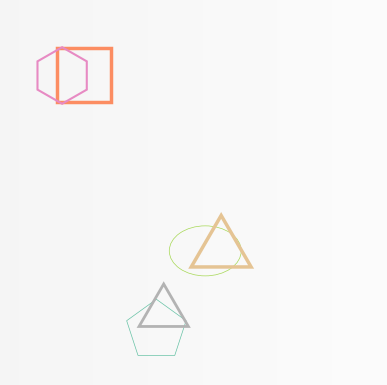[{"shape": "pentagon", "thickness": 0.5, "radius": 0.4, "center": [0.404, 0.142]}, {"shape": "square", "thickness": 2.5, "radius": 0.35, "center": [0.218, 0.805]}, {"shape": "hexagon", "thickness": 1.5, "radius": 0.37, "center": [0.16, 0.804]}, {"shape": "oval", "thickness": 0.5, "radius": 0.46, "center": [0.53, 0.348]}, {"shape": "triangle", "thickness": 2.5, "radius": 0.45, "center": [0.571, 0.351]}, {"shape": "triangle", "thickness": 2, "radius": 0.37, "center": [0.422, 0.189]}]